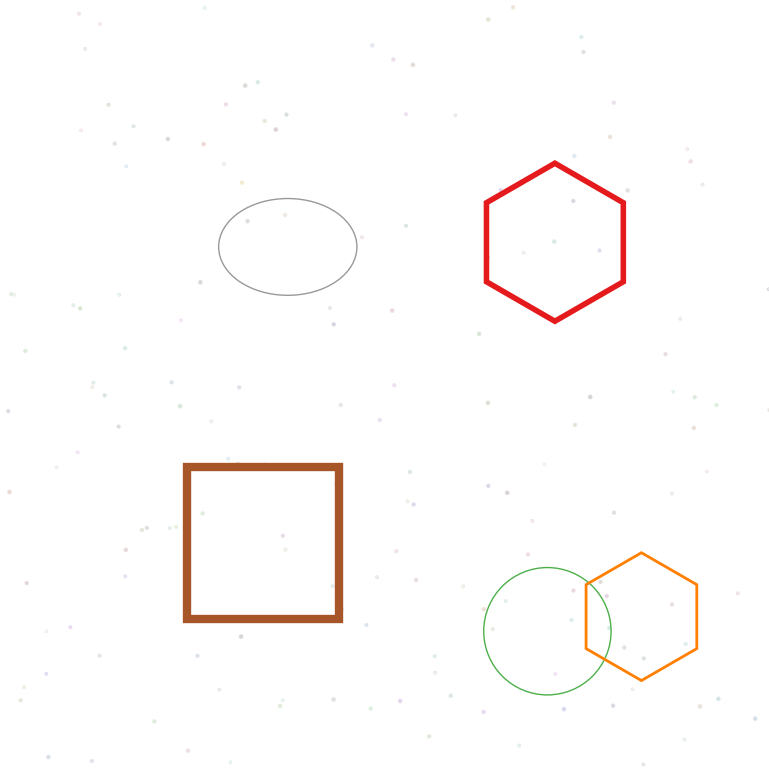[{"shape": "hexagon", "thickness": 2, "radius": 0.51, "center": [0.721, 0.685]}, {"shape": "circle", "thickness": 0.5, "radius": 0.41, "center": [0.711, 0.18]}, {"shape": "hexagon", "thickness": 1, "radius": 0.42, "center": [0.833, 0.199]}, {"shape": "square", "thickness": 3, "radius": 0.49, "center": [0.342, 0.295]}, {"shape": "oval", "thickness": 0.5, "radius": 0.45, "center": [0.374, 0.679]}]